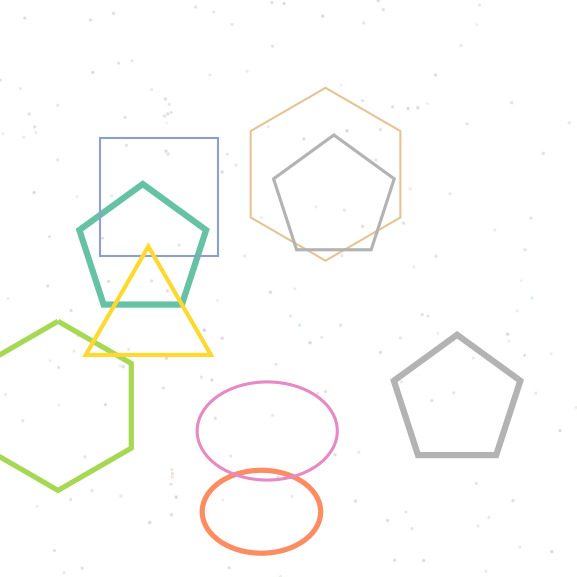[{"shape": "pentagon", "thickness": 3, "radius": 0.58, "center": [0.247, 0.565]}, {"shape": "oval", "thickness": 2.5, "radius": 0.51, "center": [0.453, 0.113]}, {"shape": "square", "thickness": 1, "radius": 0.51, "center": [0.275, 0.658]}, {"shape": "oval", "thickness": 1.5, "radius": 0.61, "center": [0.463, 0.253]}, {"shape": "hexagon", "thickness": 2.5, "radius": 0.73, "center": [0.1, 0.296]}, {"shape": "triangle", "thickness": 2, "radius": 0.63, "center": [0.257, 0.447]}, {"shape": "hexagon", "thickness": 1, "radius": 0.75, "center": [0.564, 0.697]}, {"shape": "pentagon", "thickness": 1.5, "radius": 0.55, "center": [0.578, 0.656]}, {"shape": "pentagon", "thickness": 3, "radius": 0.58, "center": [0.791, 0.304]}]